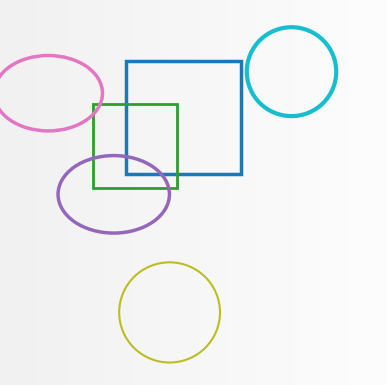[{"shape": "square", "thickness": 2.5, "radius": 0.74, "center": [0.474, 0.694]}, {"shape": "square", "thickness": 2, "radius": 0.54, "center": [0.349, 0.621]}, {"shape": "oval", "thickness": 2.5, "radius": 0.72, "center": [0.294, 0.495]}, {"shape": "oval", "thickness": 2.5, "radius": 0.7, "center": [0.125, 0.758]}, {"shape": "circle", "thickness": 1.5, "radius": 0.65, "center": [0.438, 0.189]}, {"shape": "circle", "thickness": 3, "radius": 0.58, "center": [0.752, 0.814]}]